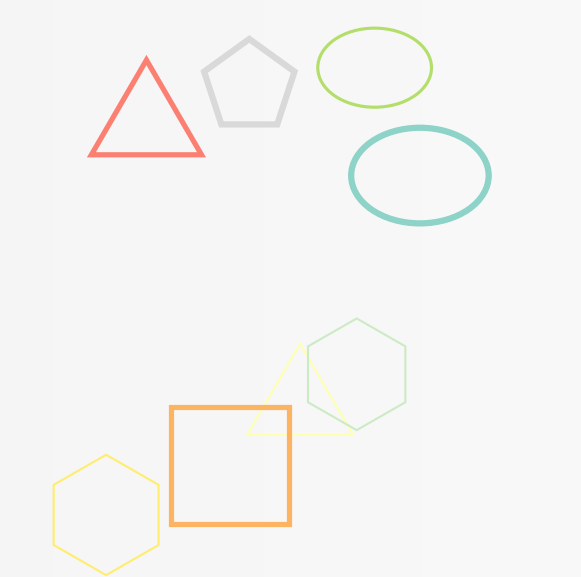[{"shape": "oval", "thickness": 3, "radius": 0.59, "center": [0.722, 0.695]}, {"shape": "triangle", "thickness": 1, "radius": 0.53, "center": [0.516, 0.299]}, {"shape": "triangle", "thickness": 2.5, "radius": 0.55, "center": [0.252, 0.786]}, {"shape": "square", "thickness": 2.5, "radius": 0.51, "center": [0.395, 0.193]}, {"shape": "oval", "thickness": 1.5, "radius": 0.49, "center": [0.645, 0.882]}, {"shape": "pentagon", "thickness": 3, "radius": 0.41, "center": [0.429, 0.85]}, {"shape": "hexagon", "thickness": 1, "radius": 0.48, "center": [0.614, 0.351]}, {"shape": "hexagon", "thickness": 1, "radius": 0.52, "center": [0.183, 0.107]}]